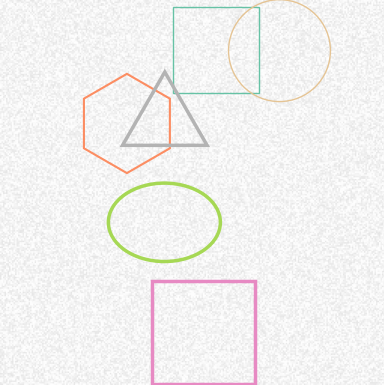[{"shape": "square", "thickness": 1, "radius": 0.56, "center": [0.56, 0.871]}, {"shape": "hexagon", "thickness": 1.5, "radius": 0.64, "center": [0.33, 0.679]}, {"shape": "square", "thickness": 2.5, "radius": 0.67, "center": [0.528, 0.137]}, {"shape": "oval", "thickness": 2.5, "radius": 0.73, "center": [0.427, 0.423]}, {"shape": "circle", "thickness": 1, "radius": 0.66, "center": [0.726, 0.868]}, {"shape": "triangle", "thickness": 2.5, "radius": 0.63, "center": [0.428, 0.686]}]